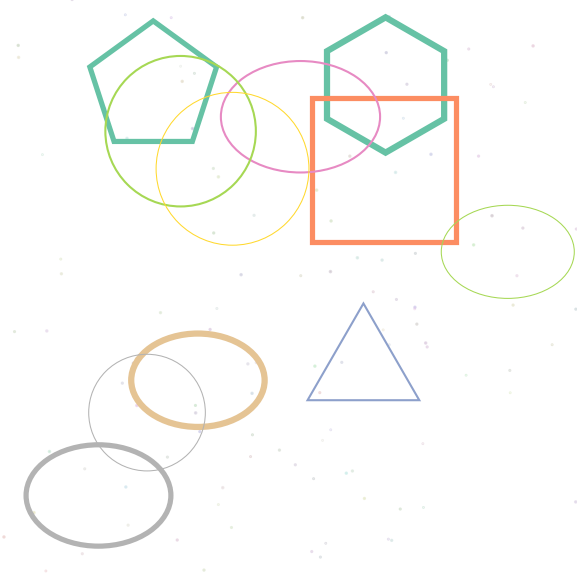[{"shape": "pentagon", "thickness": 2.5, "radius": 0.58, "center": [0.265, 0.848]}, {"shape": "hexagon", "thickness": 3, "radius": 0.59, "center": [0.668, 0.852]}, {"shape": "square", "thickness": 2.5, "radius": 0.62, "center": [0.664, 0.705]}, {"shape": "triangle", "thickness": 1, "radius": 0.56, "center": [0.629, 0.362]}, {"shape": "oval", "thickness": 1, "radius": 0.69, "center": [0.52, 0.797]}, {"shape": "oval", "thickness": 0.5, "radius": 0.58, "center": [0.879, 0.563]}, {"shape": "circle", "thickness": 1, "radius": 0.65, "center": [0.313, 0.772]}, {"shape": "circle", "thickness": 0.5, "radius": 0.66, "center": [0.403, 0.707]}, {"shape": "oval", "thickness": 3, "radius": 0.58, "center": [0.343, 0.341]}, {"shape": "circle", "thickness": 0.5, "radius": 0.5, "center": [0.255, 0.285]}, {"shape": "oval", "thickness": 2.5, "radius": 0.63, "center": [0.171, 0.141]}]